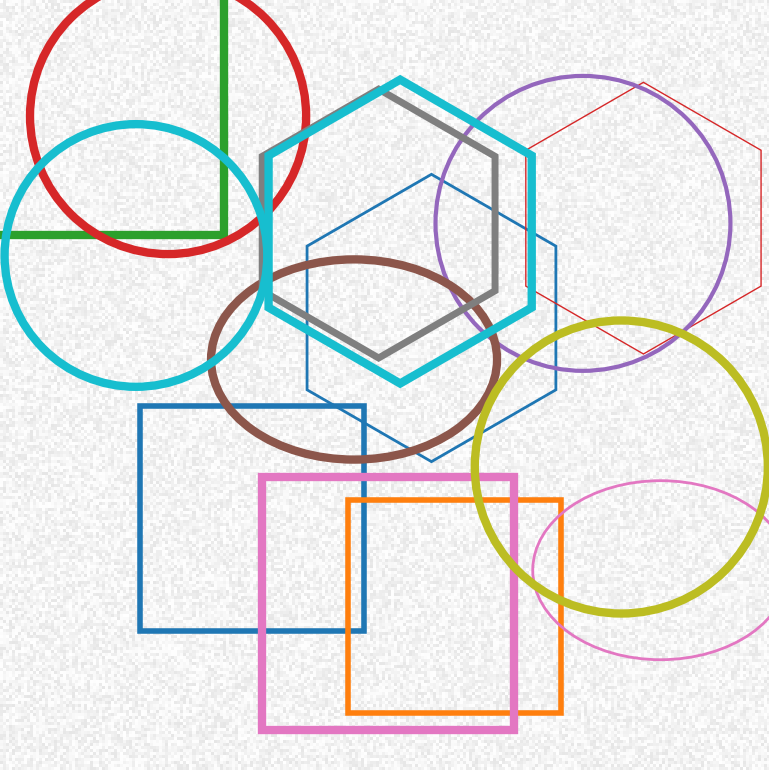[{"shape": "hexagon", "thickness": 1, "radius": 0.93, "center": [0.56, 0.587]}, {"shape": "square", "thickness": 2, "radius": 0.73, "center": [0.327, 0.327]}, {"shape": "square", "thickness": 2, "radius": 0.69, "center": [0.59, 0.212]}, {"shape": "square", "thickness": 3, "radius": 0.94, "center": [0.104, 0.882]}, {"shape": "hexagon", "thickness": 0.5, "radius": 0.88, "center": [0.836, 0.717]}, {"shape": "circle", "thickness": 3, "radius": 0.9, "center": [0.218, 0.849]}, {"shape": "circle", "thickness": 1.5, "radius": 0.96, "center": [0.757, 0.71]}, {"shape": "oval", "thickness": 3, "radius": 0.93, "center": [0.46, 0.533]}, {"shape": "square", "thickness": 3, "radius": 0.82, "center": [0.504, 0.216]}, {"shape": "oval", "thickness": 1, "radius": 0.83, "center": [0.858, 0.259]}, {"shape": "hexagon", "thickness": 2.5, "radius": 0.87, "center": [0.492, 0.71]}, {"shape": "circle", "thickness": 3, "radius": 0.95, "center": [0.807, 0.394]}, {"shape": "circle", "thickness": 3, "radius": 0.85, "center": [0.177, 0.668]}, {"shape": "hexagon", "thickness": 3, "radius": 0.99, "center": [0.52, 0.699]}]